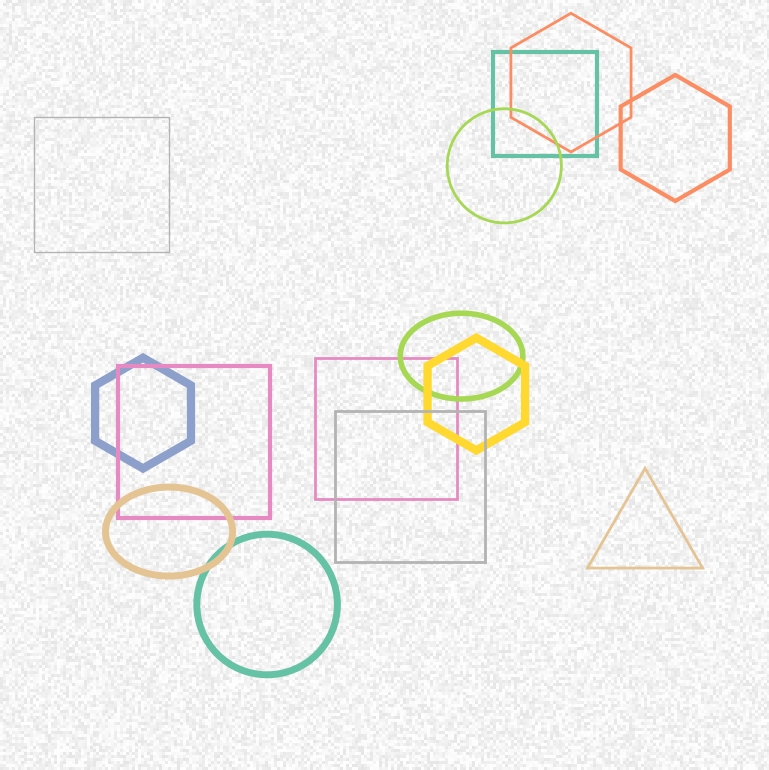[{"shape": "square", "thickness": 1.5, "radius": 0.34, "center": [0.707, 0.865]}, {"shape": "circle", "thickness": 2.5, "radius": 0.46, "center": [0.347, 0.215]}, {"shape": "hexagon", "thickness": 1, "radius": 0.45, "center": [0.742, 0.893]}, {"shape": "hexagon", "thickness": 1.5, "radius": 0.41, "center": [0.877, 0.821]}, {"shape": "hexagon", "thickness": 3, "radius": 0.36, "center": [0.186, 0.464]}, {"shape": "square", "thickness": 1.5, "radius": 0.49, "center": [0.252, 0.426]}, {"shape": "square", "thickness": 1, "radius": 0.46, "center": [0.502, 0.444]}, {"shape": "circle", "thickness": 1, "radius": 0.37, "center": [0.655, 0.785]}, {"shape": "oval", "thickness": 2, "radius": 0.4, "center": [0.599, 0.538]}, {"shape": "hexagon", "thickness": 3, "radius": 0.37, "center": [0.619, 0.488]}, {"shape": "triangle", "thickness": 1, "radius": 0.43, "center": [0.838, 0.305]}, {"shape": "oval", "thickness": 2.5, "radius": 0.41, "center": [0.22, 0.31]}, {"shape": "square", "thickness": 0.5, "radius": 0.44, "center": [0.131, 0.76]}, {"shape": "square", "thickness": 1, "radius": 0.49, "center": [0.532, 0.368]}]